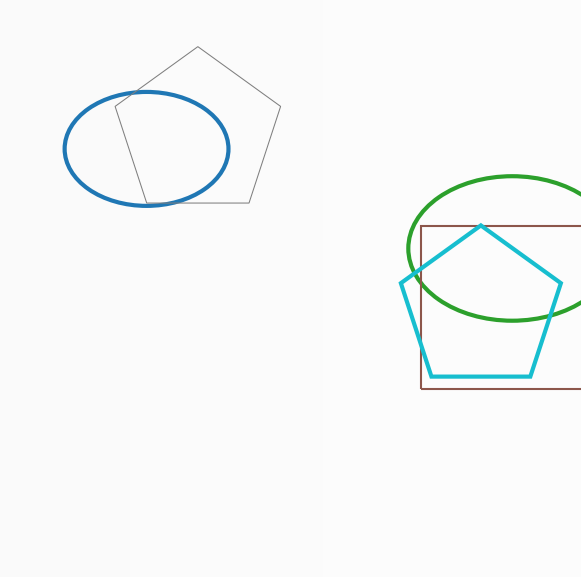[{"shape": "oval", "thickness": 2, "radius": 0.7, "center": [0.252, 0.741]}, {"shape": "oval", "thickness": 2, "radius": 0.89, "center": [0.881, 0.569]}, {"shape": "square", "thickness": 1, "radius": 0.7, "center": [0.864, 0.467]}, {"shape": "pentagon", "thickness": 0.5, "radius": 0.75, "center": [0.34, 0.769]}, {"shape": "pentagon", "thickness": 2, "radius": 0.72, "center": [0.827, 0.464]}]